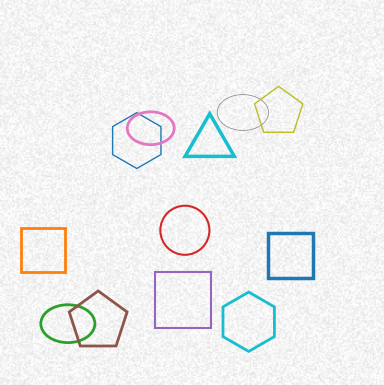[{"shape": "hexagon", "thickness": 1, "radius": 0.36, "center": [0.355, 0.635]}, {"shape": "square", "thickness": 2.5, "radius": 0.29, "center": [0.755, 0.336]}, {"shape": "square", "thickness": 2, "radius": 0.29, "center": [0.112, 0.35]}, {"shape": "oval", "thickness": 2, "radius": 0.35, "center": [0.176, 0.159]}, {"shape": "circle", "thickness": 1.5, "radius": 0.32, "center": [0.48, 0.402]}, {"shape": "square", "thickness": 1.5, "radius": 0.37, "center": [0.475, 0.221]}, {"shape": "pentagon", "thickness": 2, "radius": 0.4, "center": [0.255, 0.165]}, {"shape": "oval", "thickness": 2, "radius": 0.3, "center": [0.392, 0.667]}, {"shape": "oval", "thickness": 0.5, "radius": 0.33, "center": [0.631, 0.708]}, {"shape": "pentagon", "thickness": 1, "radius": 0.33, "center": [0.724, 0.71]}, {"shape": "hexagon", "thickness": 2, "radius": 0.39, "center": [0.646, 0.164]}, {"shape": "triangle", "thickness": 2.5, "radius": 0.37, "center": [0.545, 0.631]}]